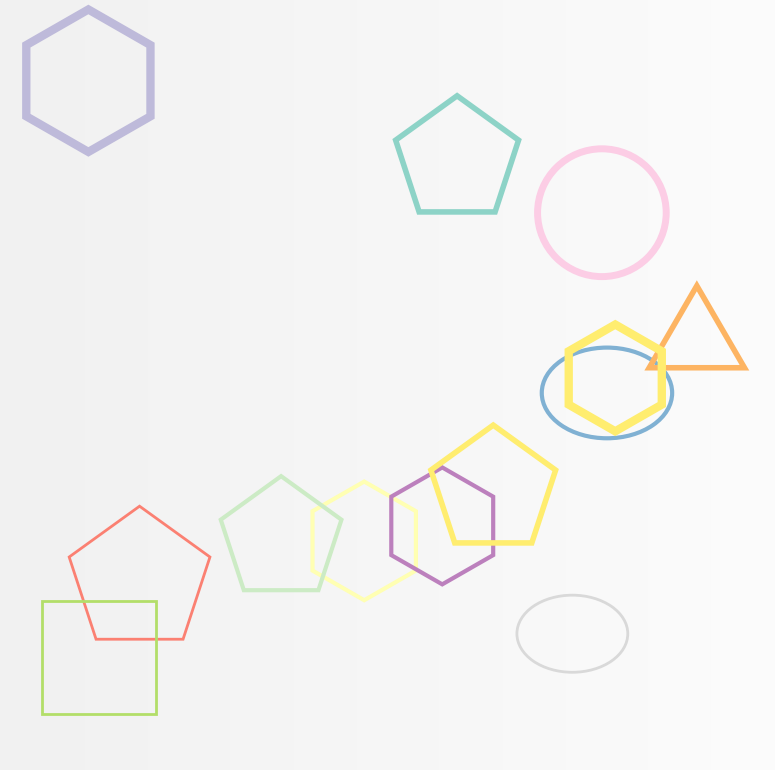[{"shape": "pentagon", "thickness": 2, "radius": 0.42, "center": [0.59, 0.792]}, {"shape": "hexagon", "thickness": 1.5, "radius": 0.39, "center": [0.47, 0.298]}, {"shape": "hexagon", "thickness": 3, "radius": 0.46, "center": [0.114, 0.895]}, {"shape": "pentagon", "thickness": 1, "radius": 0.48, "center": [0.18, 0.247]}, {"shape": "oval", "thickness": 1.5, "radius": 0.42, "center": [0.783, 0.49]}, {"shape": "triangle", "thickness": 2, "radius": 0.35, "center": [0.899, 0.558]}, {"shape": "square", "thickness": 1, "radius": 0.37, "center": [0.128, 0.146]}, {"shape": "circle", "thickness": 2.5, "radius": 0.41, "center": [0.777, 0.724]}, {"shape": "oval", "thickness": 1, "radius": 0.36, "center": [0.739, 0.177]}, {"shape": "hexagon", "thickness": 1.5, "radius": 0.38, "center": [0.571, 0.317]}, {"shape": "pentagon", "thickness": 1.5, "radius": 0.41, "center": [0.363, 0.3]}, {"shape": "pentagon", "thickness": 2, "radius": 0.42, "center": [0.636, 0.363]}, {"shape": "hexagon", "thickness": 3, "radius": 0.35, "center": [0.794, 0.509]}]